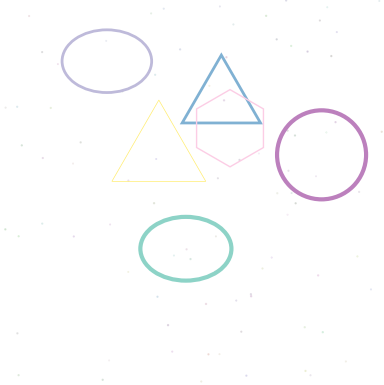[{"shape": "oval", "thickness": 3, "radius": 0.59, "center": [0.483, 0.354]}, {"shape": "oval", "thickness": 2, "radius": 0.58, "center": [0.278, 0.841]}, {"shape": "triangle", "thickness": 2, "radius": 0.59, "center": [0.575, 0.739]}, {"shape": "hexagon", "thickness": 1, "radius": 0.5, "center": [0.597, 0.667]}, {"shape": "circle", "thickness": 3, "radius": 0.58, "center": [0.835, 0.598]}, {"shape": "triangle", "thickness": 0.5, "radius": 0.7, "center": [0.413, 0.599]}]